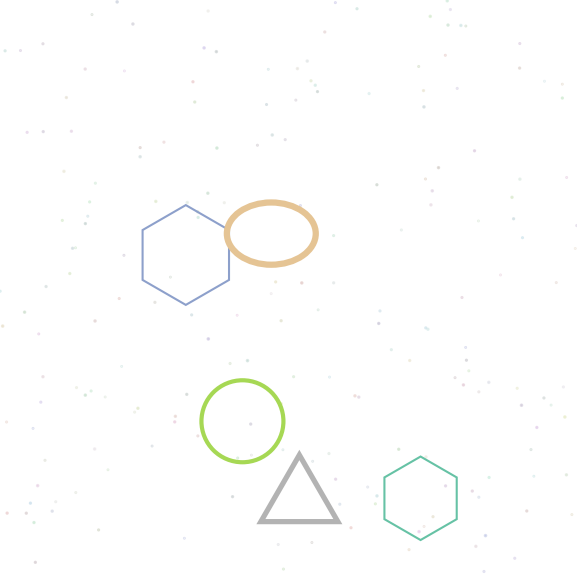[{"shape": "hexagon", "thickness": 1, "radius": 0.36, "center": [0.728, 0.136]}, {"shape": "hexagon", "thickness": 1, "radius": 0.43, "center": [0.322, 0.558]}, {"shape": "circle", "thickness": 2, "radius": 0.35, "center": [0.42, 0.27]}, {"shape": "oval", "thickness": 3, "radius": 0.38, "center": [0.47, 0.595]}, {"shape": "triangle", "thickness": 2.5, "radius": 0.38, "center": [0.518, 0.134]}]